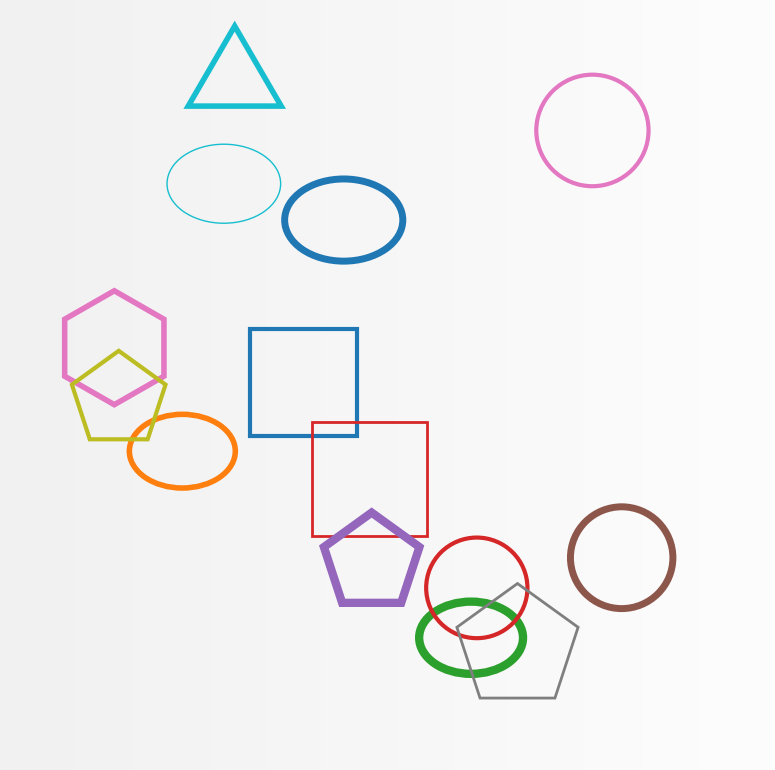[{"shape": "oval", "thickness": 2.5, "radius": 0.38, "center": [0.444, 0.714]}, {"shape": "square", "thickness": 1.5, "radius": 0.35, "center": [0.391, 0.503]}, {"shape": "oval", "thickness": 2, "radius": 0.34, "center": [0.235, 0.414]}, {"shape": "oval", "thickness": 3, "radius": 0.34, "center": [0.608, 0.172]}, {"shape": "square", "thickness": 1, "radius": 0.37, "center": [0.477, 0.378]}, {"shape": "circle", "thickness": 1.5, "radius": 0.33, "center": [0.615, 0.237]}, {"shape": "pentagon", "thickness": 3, "radius": 0.32, "center": [0.48, 0.27]}, {"shape": "circle", "thickness": 2.5, "radius": 0.33, "center": [0.802, 0.276]}, {"shape": "circle", "thickness": 1.5, "radius": 0.36, "center": [0.764, 0.831]}, {"shape": "hexagon", "thickness": 2, "radius": 0.37, "center": [0.147, 0.548]}, {"shape": "pentagon", "thickness": 1, "radius": 0.41, "center": [0.668, 0.16]}, {"shape": "pentagon", "thickness": 1.5, "radius": 0.32, "center": [0.153, 0.481]}, {"shape": "triangle", "thickness": 2, "radius": 0.35, "center": [0.303, 0.897]}, {"shape": "oval", "thickness": 0.5, "radius": 0.37, "center": [0.289, 0.761]}]